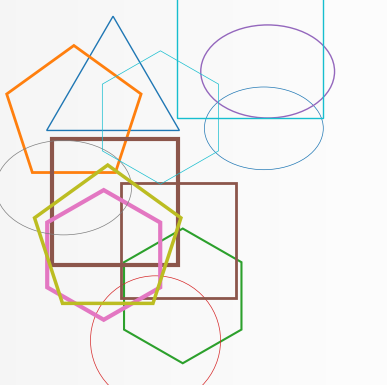[{"shape": "triangle", "thickness": 1, "radius": 0.99, "center": [0.292, 0.76]}, {"shape": "oval", "thickness": 0.5, "radius": 0.77, "center": [0.681, 0.667]}, {"shape": "pentagon", "thickness": 2, "radius": 0.91, "center": [0.191, 0.699]}, {"shape": "hexagon", "thickness": 1.5, "radius": 0.87, "center": [0.472, 0.231]}, {"shape": "circle", "thickness": 0.5, "radius": 0.84, "center": [0.401, 0.116]}, {"shape": "oval", "thickness": 1, "radius": 0.86, "center": [0.691, 0.814]}, {"shape": "square", "thickness": 3, "radius": 0.81, "center": [0.296, 0.475]}, {"shape": "square", "thickness": 2, "radius": 0.74, "center": [0.46, 0.375]}, {"shape": "hexagon", "thickness": 3, "radius": 0.84, "center": [0.268, 0.338]}, {"shape": "oval", "thickness": 0.5, "radius": 0.88, "center": [0.164, 0.513]}, {"shape": "pentagon", "thickness": 2.5, "radius": 0.99, "center": [0.278, 0.373]}, {"shape": "square", "thickness": 1, "radius": 0.94, "center": [0.645, 0.883]}, {"shape": "hexagon", "thickness": 0.5, "radius": 0.87, "center": [0.414, 0.695]}]